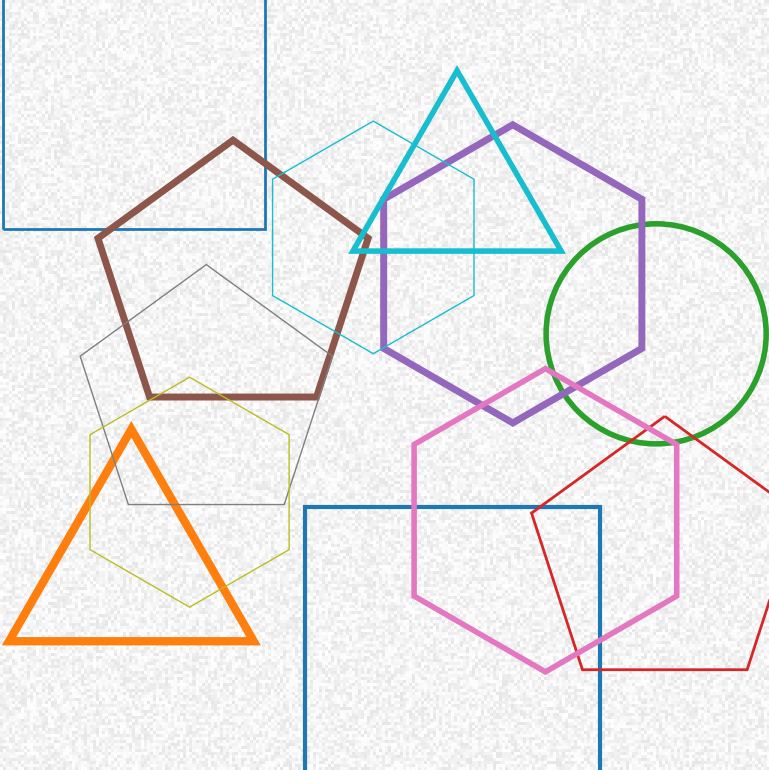[{"shape": "square", "thickness": 1, "radius": 0.85, "center": [0.174, 0.873]}, {"shape": "square", "thickness": 1.5, "radius": 0.96, "center": [0.587, 0.151]}, {"shape": "triangle", "thickness": 3, "radius": 0.92, "center": [0.171, 0.259]}, {"shape": "circle", "thickness": 2, "radius": 0.71, "center": [0.852, 0.566]}, {"shape": "pentagon", "thickness": 1, "radius": 0.91, "center": [0.863, 0.277]}, {"shape": "hexagon", "thickness": 2.5, "radius": 0.97, "center": [0.666, 0.644]}, {"shape": "pentagon", "thickness": 2.5, "radius": 0.92, "center": [0.303, 0.634]}, {"shape": "hexagon", "thickness": 2, "radius": 0.98, "center": [0.708, 0.324]}, {"shape": "pentagon", "thickness": 0.5, "radius": 0.86, "center": [0.268, 0.484]}, {"shape": "hexagon", "thickness": 0.5, "radius": 0.75, "center": [0.246, 0.361]}, {"shape": "hexagon", "thickness": 0.5, "radius": 0.76, "center": [0.485, 0.692]}, {"shape": "triangle", "thickness": 2, "radius": 0.78, "center": [0.594, 0.752]}]